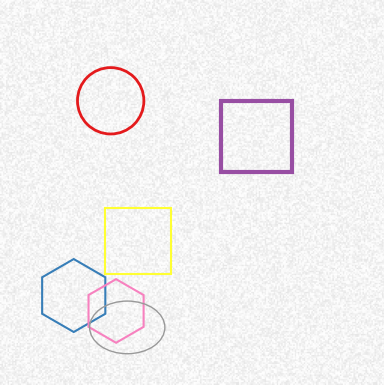[{"shape": "circle", "thickness": 2, "radius": 0.43, "center": [0.287, 0.738]}, {"shape": "hexagon", "thickness": 1.5, "radius": 0.47, "center": [0.192, 0.232]}, {"shape": "square", "thickness": 3, "radius": 0.46, "center": [0.666, 0.646]}, {"shape": "square", "thickness": 1.5, "radius": 0.43, "center": [0.357, 0.373]}, {"shape": "hexagon", "thickness": 1.5, "radius": 0.41, "center": [0.301, 0.192]}, {"shape": "oval", "thickness": 1, "radius": 0.49, "center": [0.331, 0.15]}]